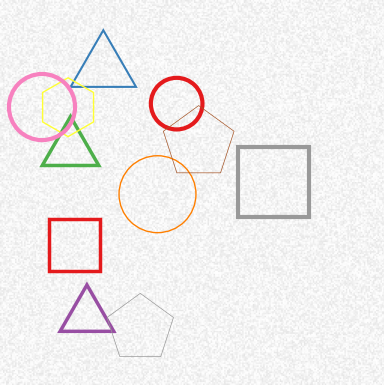[{"shape": "square", "thickness": 2.5, "radius": 0.34, "center": [0.193, 0.363]}, {"shape": "circle", "thickness": 3, "radius": 0.34, "center": [0.459, 0.731]}, {"shape": "triangle", "thickness": 1.5, "radius": 0.49, "center": [0.268, 0.823]}, {"shape": "triangle", "thickness": 2.5, "radius": 0.42, "center": [0.183, 0.613]}, {"shape": "triangle", "thickness": 2.5, "radius": 0.4, "center": [0.226, 0.18]}, {"shape": "circle", "thickness": 1, "radius": 0.5, "center": [0.409, 0.496]}, {"shape": "hexagon", "thickness": 1, "radius": 0.38, "center": [0.177, 0.722]}, {"shape": "pentagon", "thickness": 0.5, "radius": 0.48, "center": [0.516, 0.629]}, {"shape": "circle", "thickness": 3, "radius": 0.43, "center": [0.109, 0.722]}, {"shape": "pentagon", "thickness": 0.5, "radius": 0.45, "center": [0.364, 0.147]}, {"shape": "square", "thickness": 3, "radius": 0.46, "center": [0.71, 0.528]}]